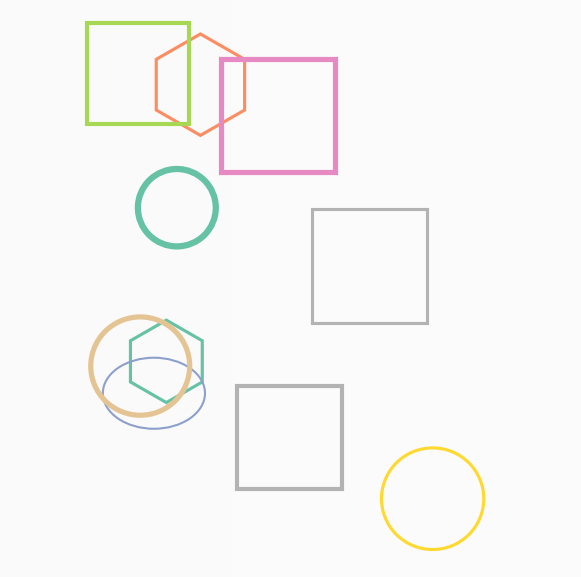[{"shape": "circle", "thickness": 3, "radius": 0.34, "center": [0.304, 0.639]}, {"shape": "hexagon", "thickness": 1.5, "radius": 0.36, "center": [0.286, 0.373]}, {"shape": "hexagon", "thickness": 1.5, "radius": 0.44, "center": [0.345, 0.853]}, {"shape": "oval", "thickness": 1, "radius": 0.44, "center": [0.265, 0.318]}, {"shape": "square", "thickness": 2.5, "radius": 0.49, "center": [0.479, 0.799]}, {"shape": "square", "thickness": 2, "radius": 0.44, "center": [0.237, 0.872]}, {"shape": "circle", "thickness": 1.5, "radius": 0.44, "center": [0.744, 0.136]}, {"shape": "circle", "thickness": 2.5, "radius": 0.43, "center": [0.241, 0.365]}, {"shape": "square", "thickness": 2, "radius": 0.45, "center": [0.498, 0.242]}, {"shape": "square", "thickness": 1.5, "radius": 0.49, "center": [0.635, 0.538]}]